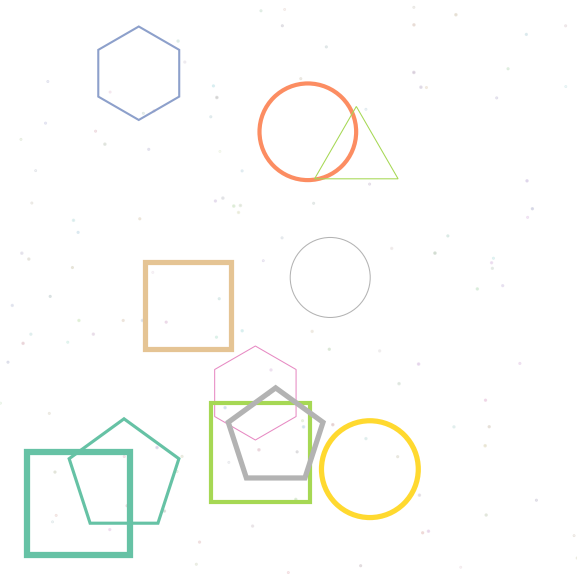[{"shape": "pentagon", "thickness": 1.5, "radius": 0.5, "center": [0.215, 0.174]}, {"shape": "square", "thickness": 3, "radius": 0.45, "center": [0.136, 0.127]}, {"shape": "circle", "thickness": 2, "radius": 0.42, "center": [0.533, 0.771]}, {"shape": "hexagon", "thickness": 1, "radius": 0.4, "center": [0.24, 0.872]}, {"shape": "hexagon", "thickness": 0.5, "radius": 0.41, "center": [0.442, 0.319]}, {"shape": "square", "thickness": 2, "radius": 0.43, "center": [0.451, 0.215]}, {"shape": "triangle", "thickness": 0.5, "radius": 0.42, "center": [0.617, 0.731]}, {"shape": "circle", "thickness": 2.5, "radius": 0.42, "center": [0.64, 0.187]}, {"shape": "square", "thickness": 2.5, "radius": 0.38, "center": [0.325, 0.471]}, {"shape": "pentagon", "thickness": 2.5, "radius": 0.43, "center": [0.477, 0.241]}, {"shape": "circle", "thickness": 0.5, "radius": 0.35, "center": [0.572, 0.519]}]